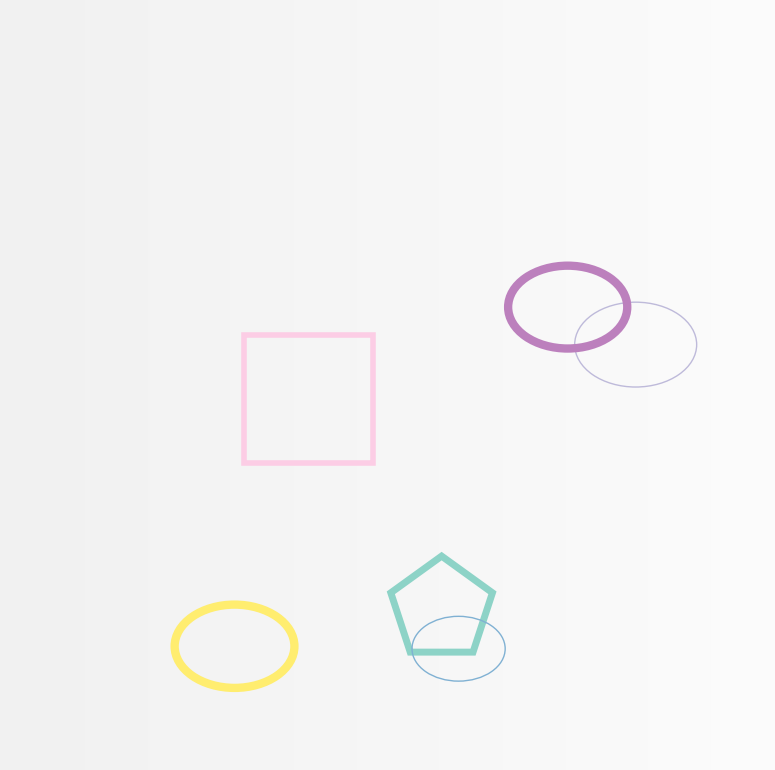[{"shape": "pentagon", "thickness": 2.5, "radius": 0.34, "center": [0.57, 0.209]}, {"shape": "oval", "thickness": 0.5, "radius": 0.39, "center": [0.82, 0.552]}, {"shape": "oval", "thickness": 0.5, "radius": 0.3, "center": [0.592, 0.158]}, {"shape": "square", "thickness": 2, "radius": 0.41, "center": [0.398, 0.482]}, {"shape": "oval", "thickness": 3, "radius": 0.38, "center": [0.733, 0.601]}, {"shape": "oval", "thickness": 3, "radius": 0.39, "center": [0.303, 0.161]}]